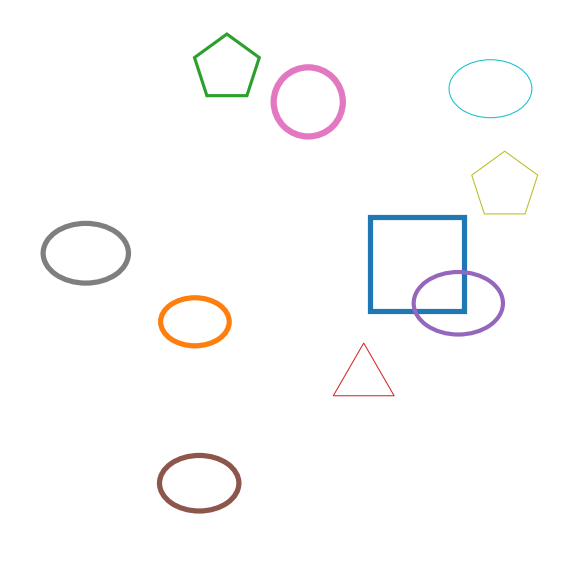[{"shape": "square", "thickness": 2.5, "radius": 0.41, "center": [0.721, 0.542]}, {"shape": "oval", "thickness": 2.5, "radius": 0.3, "center": [0.338, 0.442]}, {"shape": "pentagon", "thickness": 1.5, "radius": 0.29, "center": [0.393, 0.881]}, {"shape": "triangle", "thickness": 0.5, "radius": 0.3, "center": [0.63, 0.344]}, {"shape": "oval", "thickness": 2, "radius": 0.39, "center": [0.794, 0.474]}, {"shape": "oval", "thickness": 2.5, "radius": 0.34, "center": [0.345, 0.162]}, {"shape": "circle", "thickness": 3, "radius": 0.3, "center": [0.534, 0.823]}, {"shape": "oval", "thickness": 2.5, "radius": 0.37, "center": [0.149, 0.561]}, {"shape": "pentagon", "thickness": 0.5, "radius": 0.3, "center": [0.874, 0.677]}, {"shape": "oval", "thickness": 0.5, "radius": 0.36, "center": [0.849, 0.846]}]